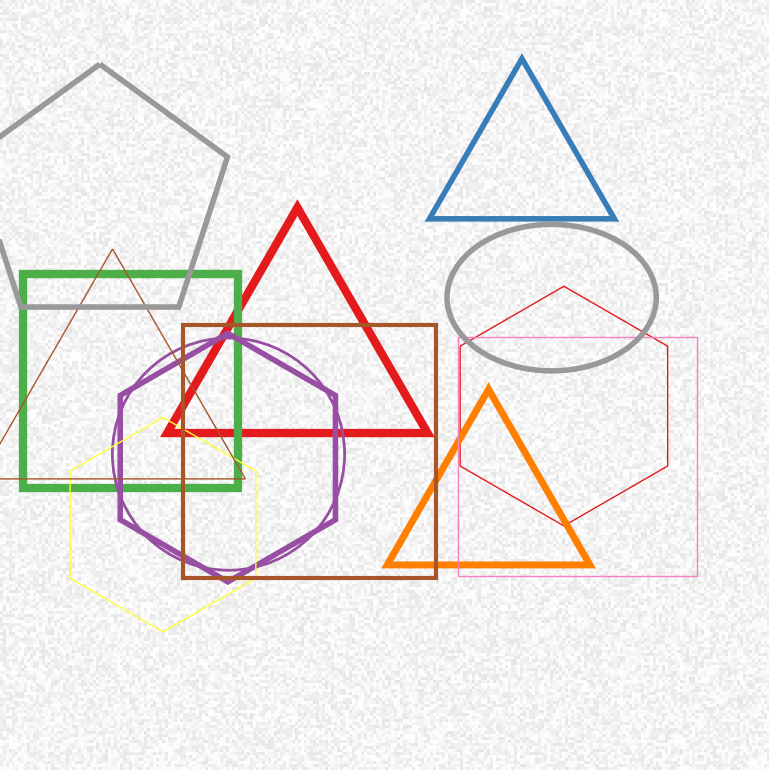[{"shape": "hexagon", "thickness": 0.5, "radius": 0.78, "center": [0.732, 0.473]}, {"shape": "triangle", "thickness": 3, "radius": 0.98, "center": [0.386, 0.535]}, {"shape": "triangle", "thickness": 2, "radius": 0.69, "center": [0.678, 0.785]}, {"shape": "square", "thickness": 3, "radius": 0.7, "center": [0.169, 0.505]}, {"shape": "circle", "thickness": 1, "radius": 0.75, "center": [0.297, 0.41]}, {"shape": "hexagon", "thickness": 2, "radius": 0.81, "center": [0.296, 0.406]}, {"shape": "triangle", "thickness": 2.5, "radius": 0.76, "center": [0.634, 0.342]}, {"shape": "hexagon", "thickness": 0.5, "radius": 0.7, "center": [0.212, 0.319]}, {"shape": "square", "thickness": 1.5, "radius": 0.82, "center": [0.402, 0.413]}, {"shape": "triangle", "thickness": 0.5, "radius": 1.0, "center": [0.146, 0.478]}, {"shape": "square", "thickness": 0.5, "radius": 0.78, "center": [0.75, 0.407]}, {"shape": "oval", "thickness": 2, "radius": 0.68, "center": [0.716, 0.613]}, {"shape": "pentagon", "thickness": 2, "radius": 0.87, "center": [0.13, 0.742]}]